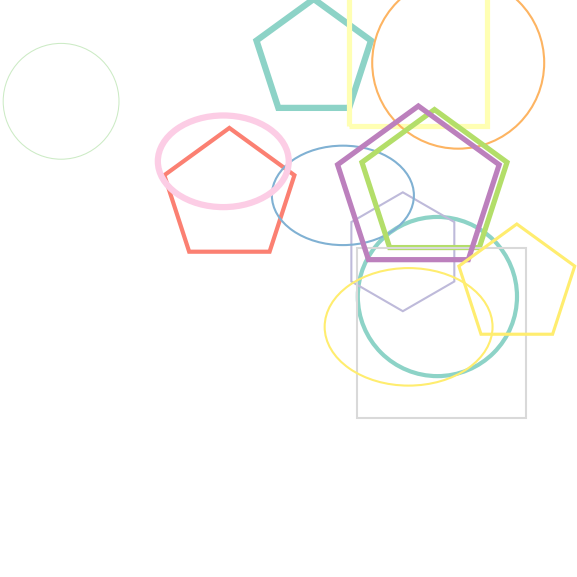[{"shape": "pentagon", "thickness": 3, "radius": 0.52, "center": [0.543, 0.897]}, {"shape": "circle", "thickness": 2, "radius": 0.69, "center": [0.757, 0.486]}, {"shape": "square", "thickness": 2.5, "radius": 0.6, "center": [0.723, 0.9]}, {"shape": "hexagon", "thickness": 1, "radius": 0.51, "center": [0.698, 0.563]}, {"shape": "pentagon", "thickness": 2, "radius": 0.59, "center": [0.397, 0.659]}, {"shape": "oval", "thickness": 1, "radius": 0.61, "center": [0.594, 0.661]}, {"shape": "circle", "thickness": 1, "radius": 0.74, "center": [0.793, 0.891]}, {"shape": "pentagon", "thickness": 2.5, "radius": 0.66, "center": [0.752, 0.677]}, {"shape": "oval", "thickness": 3, "radius": 0.57, "center": [0.387, 0.72]}, {"shape": "square", "thickness": 1, "radius": 0.73, "center": [0.764, 0.422]}, {"shape": "pentagon", "thickness": 2.5, "radius": 0.74, "center": [0.724, 0.668]}, {"shape": "circle", "thickness": 0.5, "radius": 0.5, "center": [0.106, 0.824]}, {"shape": "oval", "thickness": 1, "radius": 0.73, "center": [0.708, 0.433]}, {"shape": "pentagon", "thickness": 1.5, "radius": 0.53, "center": [0.895, 0.506]}]